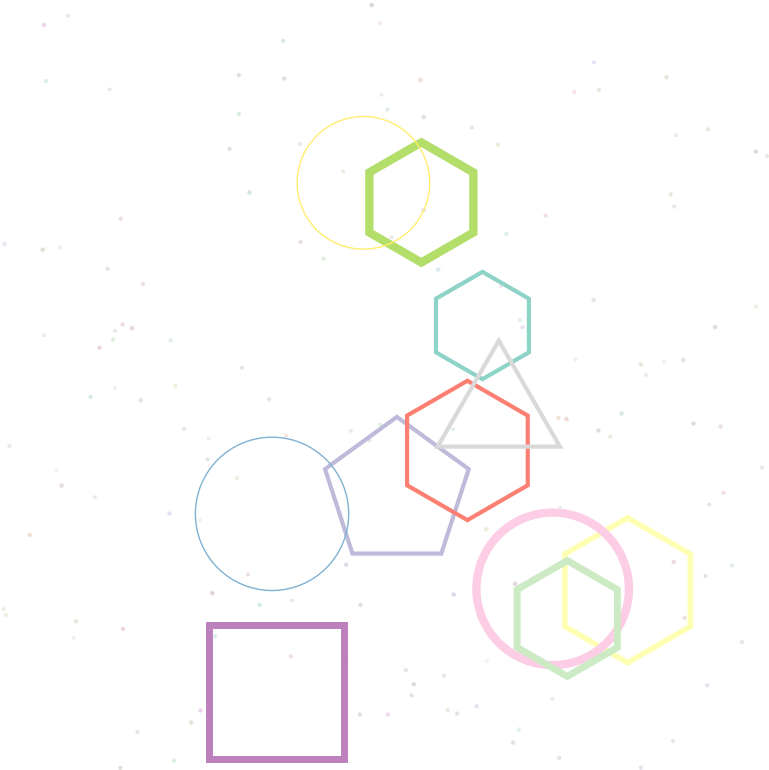[{"shape": "hexagon", "thickness": 1.5, "radius": 0.35, "center": [0.627, 0.577]}, {"shape": "hexagon", "thickness": 2, "radius": 0.47, "center": [0.815, 0.233]}, {"shape": "pentagon", "thickness": 1.5, "radius": 0.49, "center": [0.515, 0.36]}, {"shape": "hexagon", "thickness": 1.5, "radius": 0.45, "center": [0.607, 0.415]}, {"shape": "circle", "thickness": 0.5, "radius": 0.5, "center": [0.353, 0.333]}, {"shape": "hexagon", "thickness": 3, "radius": 0.39, "center": [0.547, 0.737]}, {"shape": "circle", "thickness": 3, "radius": 0.5, "center": [0.718, 0.235]}, {"shape": "triangle", "thickness": 1.5, "radius": 0.46, "center": [0.648, 0.466]}, {"shape": "square", "thickness": 2.5, "radius": 0.44, "center": [0.359, 0.101]}, {"shape": "hexagon", "thickness": 2.5, "radius": 0.38, "center": [0.737, 0.197]}, {"shape": "circle", "thickness": 0.5, "radius": 0.43, "center": [0.472, 0.763]}]